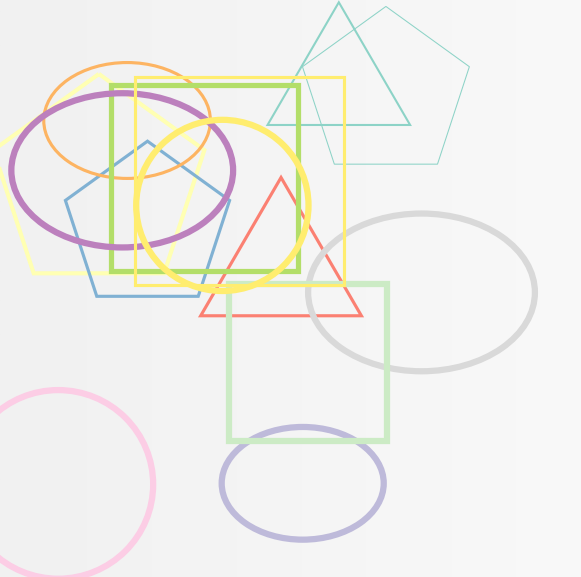[{"shape": "triangle", "thickness": 1, "radius": 0.71, "center": [0.583, 0.854]}, {"shape": "pentagon", "thickness": 0.5, "radius": 0.75, "center": [0.664, 0.837]}, {"shape": "pentagon", "thickness": 2, "radius": 0.95, "center": [0.17, 0.68]}, {"shape": "oval", "thickness": 3, "radius": 0.7, "center": [0.521, 0.162]}, {"shape": "triangle", "thickness": 1.5, "radius": 0.8, "center": [0.484, 0.532]}, {"shape": "pentagon", "thickness": 1.5, "radius": 0.74, "center": [0.254, 0.606]}, {"shape": "oval", "thickness": 1.5, "radius": 0.72, "center": [0.219, 0.79]}, {"shape": "square", "thickness": 2.5, "radius": 0.81, "center": [0.352, 0.69]}, {"shape": "circle", "thickness": 3, "radius": 0.82, "center": [0.1, 0.16]}, {"shape": "oval", "thickness": 3, "radius": 0.98, "center": [0.725, 0.493]}, {"shape": "oval", "thickness": 3, "radius": 0.95, "center": [0.21, 0.704]}, {"shape": "square", "thickness": 3, "radius": 0.68, "center": [0.53, 0.371]}, {"shape": "square", "thickness": 1.5, "radius": 0.9, "center": [0.412, 0.685]}, {"shape": "circle", "thickness": 3, "radius": 0.74, "center": [0.383, 0.643]}]